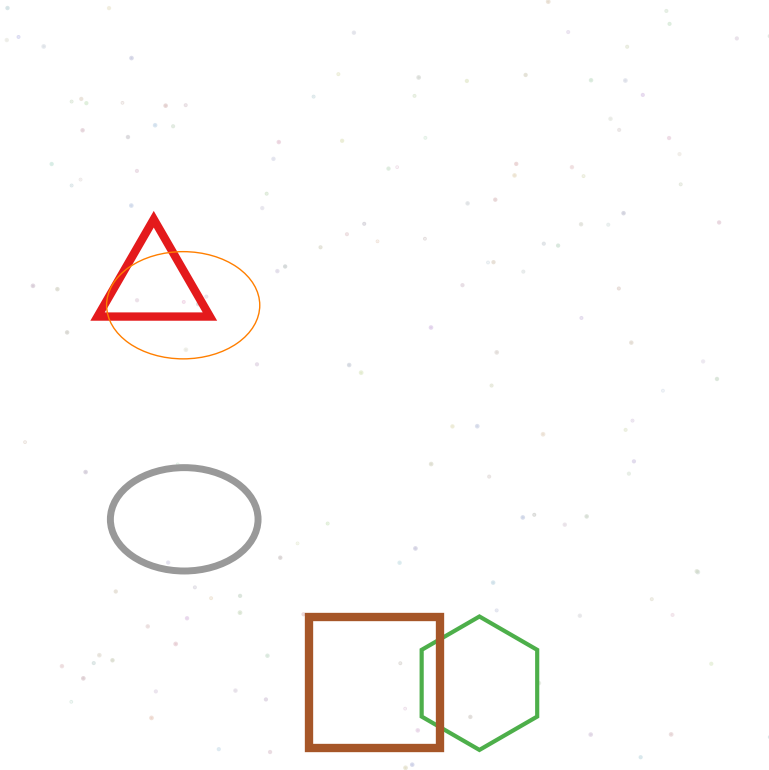[{"shape": "triangle", "thickness": 3, "radius": 0.42, "center": [0.2, 0.631]}, {"shape": "hexagon", "thickness": 1.5, "radius": 0.43, "center": [0.623, 0.113]}, {"shape": "oval", "thickness": 0.5, "radius": 0.5, "center": [0.238, 0.604]}, {"shape": "square", "thickness": 3, "radius": 0.42, "center": [0.486, 0.113]}, {"shape": "oval", "thickness": 2.5, "radius": 0.48, "center": [0.239, 0.326]}]